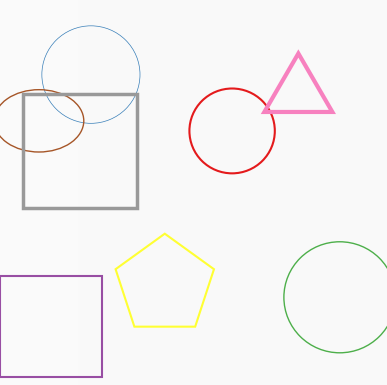[{"shape": "circle", "thickness": 1.5, "radius": 0.55, "center": [0.599, 0.66]}, {"shape": "circle", "thickness": 0.5, "radius": 0.63, "center": [0.235, 0.806]}, {"shape": "circle", "thickness": 1, "radius": 0.72, "center": [0.877, 0.228]}, {"shape": "square", "thickness": 1.5, "radius": 0.66, "center": [0.133, 0.153]}, {"shape": "pentagon", "thickness": 1.5, "radius": 0.67, "center": [0.425, 0.26]}, {"shape": "oval", "thickness": 1, "radius": 0.58, "center": [0.101, 0.686]}, {"shape": "triangle", "thickness": 3, "radius": 0.51, "center": [0.77, 0.76]}, {"shape": "square", "thickness": 2.5, "radius": 0.74, "center": [0.207, 0.608]}]